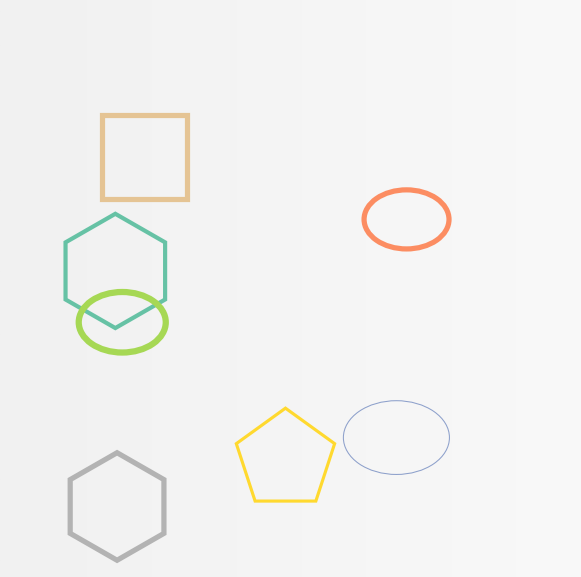[{"shape": "hexagon", "thickness": 2, "radius": 0.49, "center": [0.198, 0.53]}, {"shape": "oval", "thickness": 2.5, "radius": 0.37, "center": [0.699, 0.619]}, {"shape": "oval", "thickness": 0.5, "radius": 0.46, "center": [0.682, 0.241]}, {"shape": "oval", "thickness": 3, "radius": 0.37, "center": [0.21, 0.441]}, {"shape": "pentagon", "thickness": 1.5, "radius": 0.44, "center": [0.491, 0.203]}, {"shape": "square", "thickness": 2.5, "radius": 0.36, "center": [0.249, 0.728]}, {"shape": "hexagon", "thickness": 2.5, "radius": 0.47, "center": [0.201, 0.122]}]